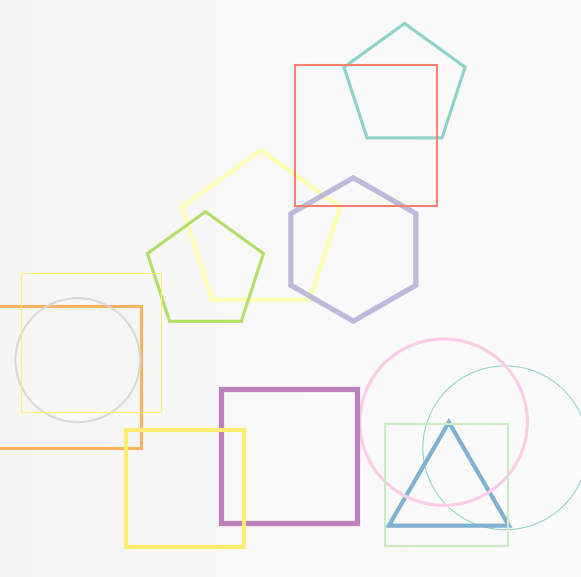[{"shape": "circle", "thickness": 0.5, "radius": 0.71, "center": [0.869, 0.224]}, {"shape": "pentagon", "thickness": 1.5, "radius": 0.55, "center": [0.696, 0.849]}, {"shape": "pentagon", "thickness": 2, "radius": 0.72, "center": [0.449, 0.596]}, {"shape": "hexagon", "thickness": 2.5, "radius": 0.62, "center": [0.608, 0.567]}, {"shape": "square", "thickness": 1, "radius": 0.61, "center": [0.63, 0.764]}, {"shape": "triangle", "thickness": 2, "radius": 0.6, "center": [0.772, 0.149]}, {"shape": "square", "thickness": 1.5, "radius": 0.61, "center": [0.12, 0.347]}, {"shape": "pentagon", "thickness": 1.5, "radius": 0.52, "center": [0.353, 0.528]}, {"shape": "circle", "thickness": 1.5, "radius": 0.72, "center": [0.763, 0.268]}, {"shape": "circle", "thickness": 1, "radius": 0.54, "center": [0.134, 0.376]}, {"shape": "square", "thickness": 2.5, "radius": 0.58, "center": [0.497, 0.21]}, {"shape": "square", "thickness": 1, "radius": 0.53, "center": [0.768, 0.16]}, {"shape": "square", "thickness": 2, "radius": 0.51, "center": [0.319, 0.153]}, {"shape": "square", "thickness": 0.5, "radius": 0.6, "center": [0.156, 0.407]}]